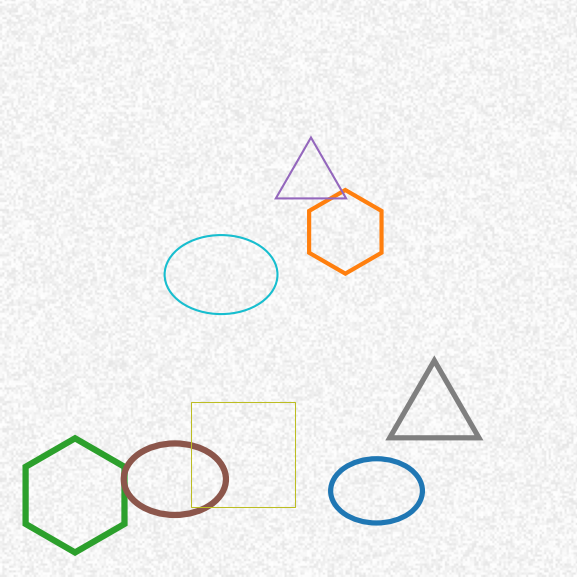[{"shape": "oval", "thickness": 2.5, "radius": 0.4, "center": [0.652, 0.149]}, {"shape": "hexagon", "thickness": 2, "radius": 0.36, "center": [0.598, 0.598]}, {"shape": "hexagon", "thickness": 3, "radius": 0.49, "center": [0.13, 0.141]}, {"shape": "triangle", "thickness": 1, "radius": 0.35, "center": [0.538, 0.691]}, {"shape": "oval", "thickness": 3, "radius": 0.44, "center": [0.303, 0.169]}, {"shape": "triangle", "thickness": 2.5, "radius": 0.45, "center": [0.752, 0.286]}, {"shape": "square", "thickness": 0.5, "radius": 0.45, "center": [0.421, 0.212]}, {"shape": "oval", "thickness": 1, "radius": 0.49, "center": [0.383, 0.524]}]